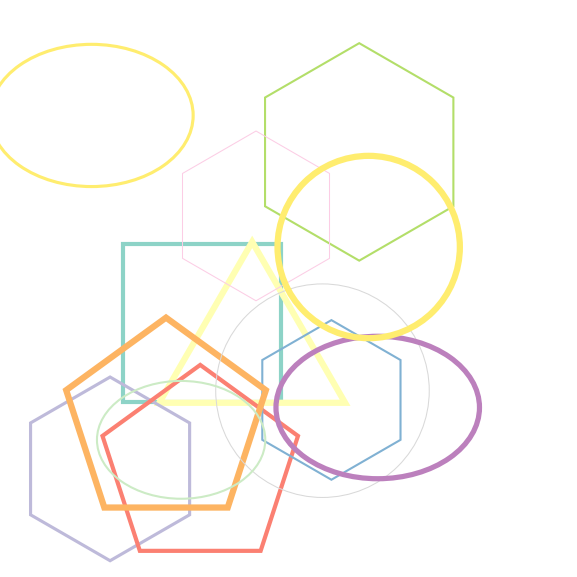[{"shape": "square", "thickness": 2, "radius": 0.68, "center": [0.35, 0.44]}, {"shape": "triangle", "thickness": 3, "radius": 0.93, "center": [0.437, 0.395]}, {"shape": "hexagon", "thickness": 1.5, "radius": 0.8, "center": [0.191, 0.187]}, {"shape": "pentagon", "thickness": 2, "radius": 0.89, "center": [0.347, 0.189]}, {"shape": "hexagon", "thickness": 1, "radius": 0.69, "center": [0.574, 0.307]}, {"shape": "pentagon", "thickness": 3, "radius": 0.91, "center": [0.287, 0.267]}, {"shape": "hexagon", "thickness": 1, "radius": 0.94, "center": [0.622, 0.736]}, {"shape": "hexagon", "thickness": 0.5, "radius": 0.73, "center": [0.443, 0.625]}, {"shape": "circle", "thickness": 0.5, "radius": 0.92, "center": [0.558, 0.323]}, {"shape": "oval", "thickness": 2.5, "radius": 0.88, "center": [0.654, 0.294]}, {"shape": "oval", "thickness": 1, "radius": 0.73, "center": [0.314, 0.238]}, {"shape": "circle", "thickness": 3, "radius": 0.79, "center": [0.638, 0.571]}, {"shape": "oval", "thickness": 1.5, "radius": 0.88, "center": [0.159, 0.799]}]